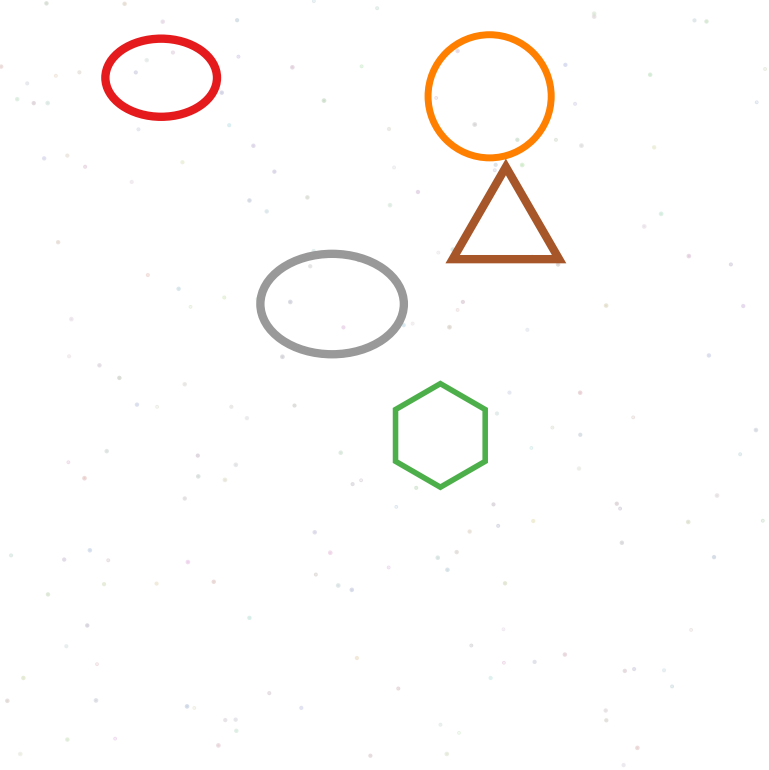[{"shape": "oval", "thickness": 3, "radius": 0.36, "center": [0.209, 0.899]}, {"shape": "hexagon", "thickness": 2, "radius": 0.34, "center": [0.572, 0.435]}, {"shape": "circle", "thickness": 2.5, "radius": 0.4, "center": [0.636, 0.875]}, {"shape": "triangle", "thickness": 3, "radius": 0.4, "center": [0.657, 0.703]}, {"shape": "oval", "thickness": 3, "radius": 0.47, "center": [0.431, 0.605]}]